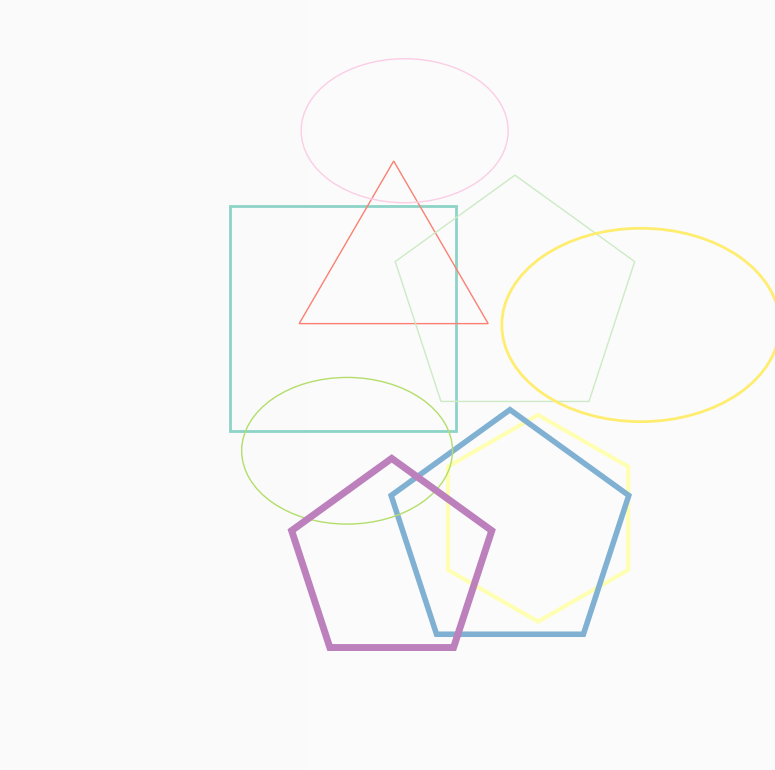[{"shape": "square", "thickness": 1, "radius": 0.73, "center": [0.443, 0.586]}, {"shape": "hexagon", "thickness": 1.5, "radius": 0.67, "center": [0.694, 0.327]}, {"shape": "triangle", "thickness": 0.5, "radius": 0.7, "center": [0.508, 0.65]}, {"shape": "pentagon", "thickness": 2, "radius": 0.81, "center": [0.658, 0.307]}, {"shape": "oval", "thickness": 0.5, "radius": 0.68, "center": [0.448, 0.415]}, {"shape": "oval", "thickness": 0.5, "radius": 0.67, "center": [0.522, 0.83]}, {"shape": "pentagon", "thickness": 2.5, "radius": 0.68, "center": [0.505, 0.269]}, {"shape": "pentagon", "thickness": 0.5, "radius": 0.81, "center": [0.664, 0.61]}, {"shape": "oval", "thickness": 1, "radius": 0.9, "center": [0.827, 0.578]}]